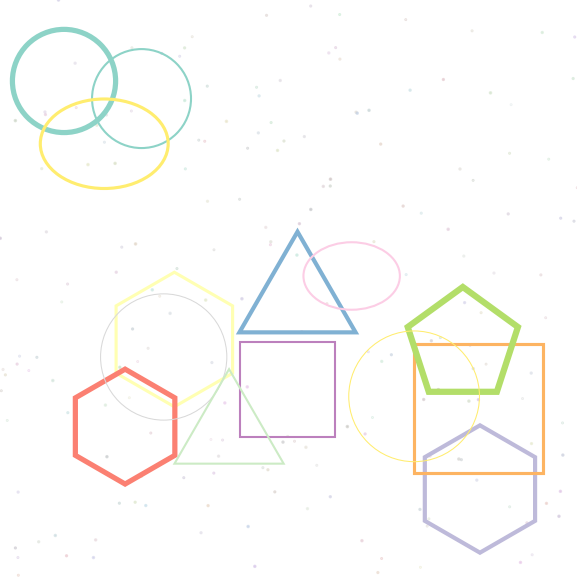[{"shape": "circle", "thickness": 2.5, "radius": 0.45, "center": [0.111, 0.859]}, {"shape": "circle", "thickness": 1, "radius": 0.43, "center": [0.245, 0.828]}, {"shape": "hexagon", "thickness": 1.5, "radius": 0.58, "center": [0.302, 0.411]}, {"shape": "hexagon", "thickness": 2, "radius": 0.55, "center": [0.831, 0.152]}, {"shape": "hexagon", "thickness": 2.5, "radius": 0.5, "center": [0.217, 0.26]}, {"shape": "triangle", "thickness": 2, "radius": 0.58, "center": [0.515, 0.482]}, {"shape": "square", "thickness": 1.5, "radius": 0.56, "center": [0.829, 0.292]}, {"shape": "pentagon", "thickness": 3, "radius": 0.5, "center": [0.801, 0.402]}, {"shape": "oval", "thickness": 1, "radius": 0.42, "center": [0.609, 0.521]}, {"shape": "circle", "thickness": 0.5, "radius": 0.55, "center": [0.283, 0.381]}, {"shape": "square", "thickness": 1, "radius": 0.42, "center": [0.498, 0.325]}, {"shape": "triangle", "thickness": 1, "radius": 0.55, "center": [0.397, 0.251]}, {"shape": "oval", "thickness": 1.5, "radius": 0.55, "center": [0.18, 0.75]}, {"shape": "circle", "thickness": 0.5, "radius": 0.57, "center": [0.717, 0.313]}]